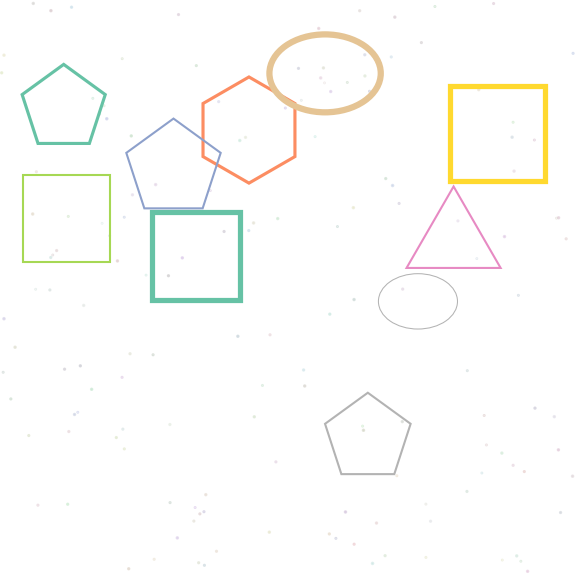[{"shape": "pentagon", "thickness": 1.5, "radius": 0.38, "center": [0.11, 0.812]}, {"shape": "square", "thickness": 2.5, "radius": 0.38, "center": [0.34, 0.556]}, {"shape": "hexagon", "thickness": 1.5, "radius": 0.46, "center": [0.431, 0.774]}, {"shape": "pentagon", "thickness": 1, "radius": 0.43, "center": [0.3, 0.708]}, {"shape": "triangle", "thickness": 1, "radius": 0.47, "center": [0.785, 0.582]}, {"shape": "square", "thickness": 1, "radius": 0.38, "center": [0.115, 0.62]}, {"shape": "square", "thickness": 2.5, "radius": 0.41, "center": [0.862, 0.768]}, {"shape": "oval", "thickness": 3, "radius": 0.48, "center": [0.563, 0.872]}, {"shape": "oval", "thickness": 0.5, "radius": 0.34, "center": [0.724, 0.477]}, {"shape": "pentagon", "thickness": 1, "radius": 0.39, "center": [0.637, 0.241]}]